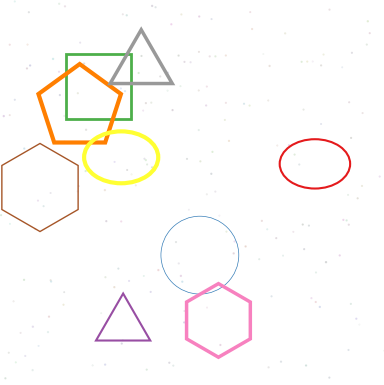[{"shape": "oval", "thickness": 1.5, "radius": 0.46, "center": [0.818, 0.574]}, {"shape": "circle", "thickness": 0.5, "radius": 0.51, "center": [0.519, 0.337]}, {"shape": "square", "thickness": 2, "radius": 0.42, "center": [0.256, 0.775]}, {"shape": "triangle", "thickness": 1.5, "radius": 0.41, "center": [0.32, 0.156]}, {"shape": "pentagon", "thickness": 3, "radius": 0.56, "center": [0.207, 0.721]}, {"shape": "oval", "thickness": 3, "radius": 0.48, "center": [0.315, 0.591]}, {"shape": "hexagon", "thickness": 1, "radius": 0.57, "center": [0.104, 0.513]}, {"shape": "hexagon", "thickness": 2.5, "radius": 0.48, "center": [0.567, 0.168]}, {"shape": "triangle", "thickness": 2.5, "radius": 0.47, "center": [0.367, 0.83]}]